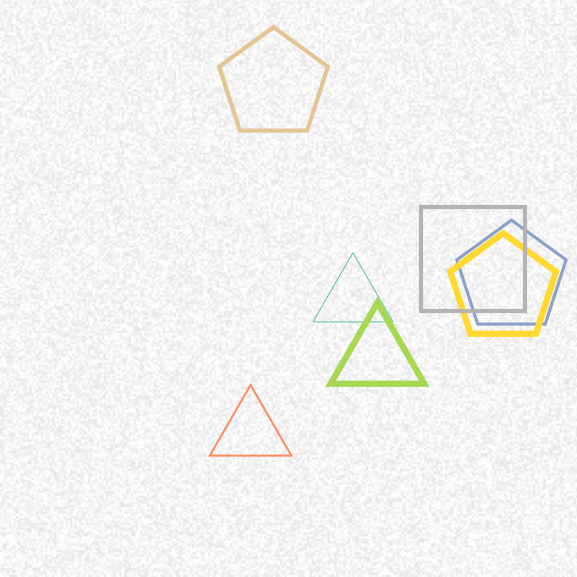[{"shape": "triangle", "thickness": 0.5, "radius": 0.4, "center": [0.611, 0.482]}, {"shape": "triangle", "thickness": 1, "radius": 0.41, "center": [0.434, 0.251]}, {"shape": "pentagon", "thickness": 1.5, "radius": 0.5, "center": [0.886, 0.518]}, {"shape": "triangle", "thickness": 3, "radius": 0.47, "center": [0.654, 0.381]}, {"shape": "pentagon", "thickness": 3, "radius": 0.48, "center": [0.871, 0.499]}, {"shape": "pentagon", "thickness": 2, "radius": 0.49, "center": [0.474, 0.853]}, {"shape": "square", "thickness": 2, "radius": 0.45, "center": [0.819, 0.55]}]